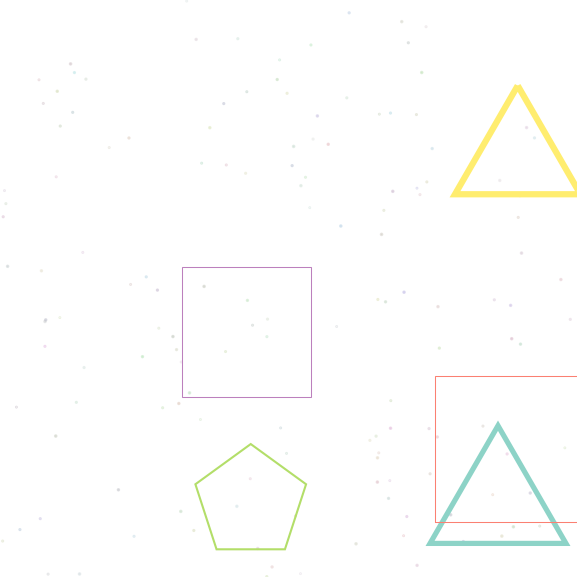[{"shape": "triangle", "thickness": 2.5, "radius": 0.68, "center": [0.862, 0.126]}, {"shape": "square", "thickness": 0.5, "radius": 0.63, "center": [0.88, 0.222]}, {"shape": "pentagon", "thickness": 1, "radius": 0.5, "center": [0.434, 0.129]}, {"shape": "square", "thickness": 0.5, "radius": 0.56, "center": [0.427, 0.424]}, {"shape": "triangle", "thickness": 3, "radius": 0.63, "center": [0.896, 0.725]}]